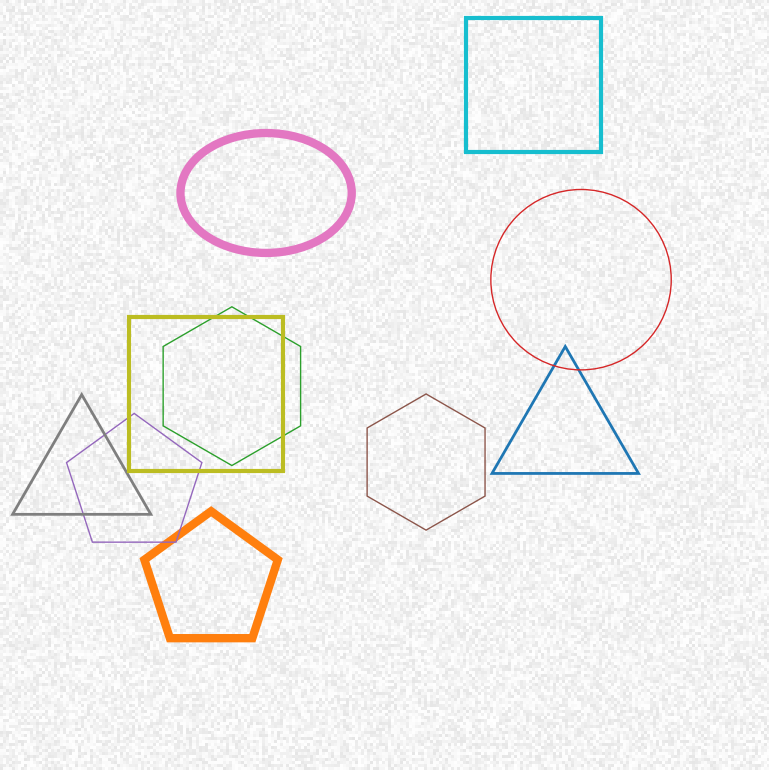[{"shape": "triangle", "thickness": 1, "radius": 0.55, "center": [0.734, 0.44]}, {"shape": "pentagon", "thickness": 3, "radius": 0.46, "center": [0.274, 0.245]}, {"shape": "hexagon", "thickness": 0.5, "radius": 0.52, "center": [0.301, 0.498]}, {"shape": "circle", "thickness": 0.5, "radius": 0.59, "center": [0.755, 0.637]}, {"shape": "pentagon", "thickness": 0.5, "radius": 0.46, "center": [0.174, 0.371]}, {"shape": "hexagon", "thickness": 0.5, "radius": 0.44, "center": [0.553, 0.4]}, {"shape": "oval", "thickness": 3, "radius": 0.56, "center": [0.346, 0.749]}, {"shape": "triangle", "thickness": 1, "radius": 0.52, "center": [0.106, 0.384]}, {"shape": "square", "thickness": 1.5, "radius": 0.5, "center": [0.267, 0.488]}, {"shape": "square", "thickness": 1.5, "radius": 0.44, "center": [0.693, 0.89]}]